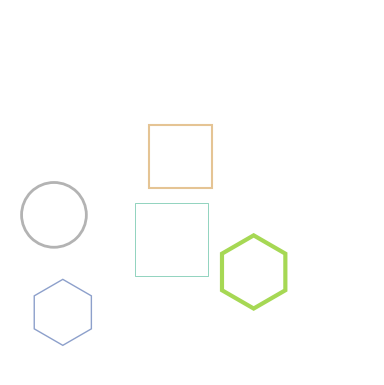[{"shape": "square", "thickness": 0.5, "radius": 0.47, "center": [0.447, 0.379]}, {"shape": "hexagon", "thickness": 1, "radius": 0.43, "center": [0.163, 0.189]}, {"shape": "hexagon", "thickness": 3, "radius": 0.48, "center": [0.659, 0.294]}, {"shape": "square", "thickness": 1.5, "radius": 0.41, "center": [0.469, 0.593]}, {"shape": "circle", "thickness": 2, "radius": 0.42, "center": [0.14, 0.442]}]